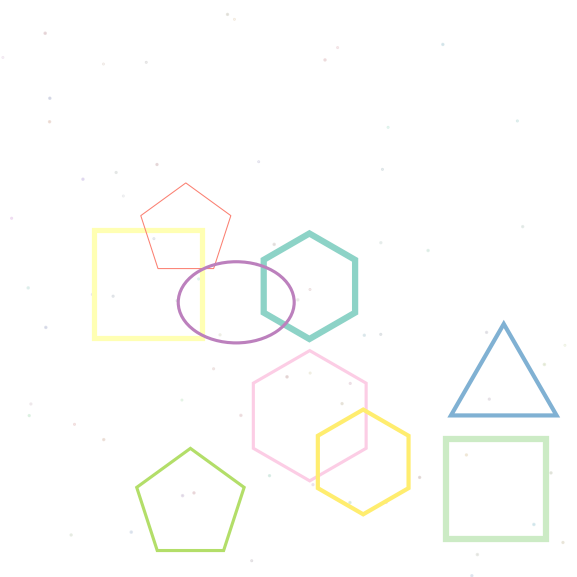[{"shape": "hexagon", "thickness": 3, "radius": 0.46, "center": [0.536, 0.503]}, {"shape": "square", "thickness": 2.5, "radius": 0.47, "center": [0.256, 0.507]}, {"shape": "pentagon", "thickness": 0.5, "radius": 0.41, "center": [0.322, 0.6]}, {"shape": "triangle", "thickness": 2, "radius": 0.53, "center": [0.872, 0.333]}, {"shape": "pentagon", "thickness": 1.5, "radius": 0.49, "center": [0.33, 0.125]}, {"shape": "hexagon", "thickness": 1.5, "radius": 0.56, "center": [0.536, 0.279]}, {"shape": "oval", "thickness": 1.5, "radius": 0.5, "center": [0.409, 0.476]}, {"shape": "square", "thickness": 3, "radius": 0.43, "center": [0.86, 0.152]}, {"shape": "hexagon", "thickness": 2, "radius": 0.45, "center": [0.629, 0.199]}]